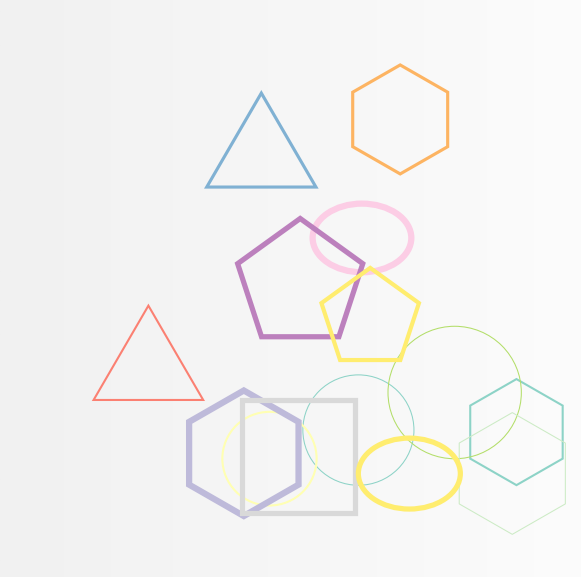[{"shape": "hexagon", "thickness": 1, "radius": 0.46, "center": [0.889, 0.251]}, {"shape": "circle", "thickness": 0.5, "radius": 0.48, "center": [0.617, 0.254]}, {"shape": "circle", "thickness": 1, "radius": 0.41, "center": [0.464, 0.205]}, {"shape": "hexagon", "thickness": 3, "radius": 0.54, "center": [0.419, 0.214]}, {"shape": "triangle", "thickness": 1, "radius": 0.54, "center": [0.255, 0.361]}, {"shape": "triangle", "thickness": 1.5, "radius": 0.54, "center": [0.45, 0.729]}, {"shape": "hexagon", "thickness": 1.5, "radius": 0.47, "center": [0.689, 0.792]}, {"shape": "circle", "thickness": 0.5, "radius": 0.57, "center": [0.782, 0.319]}, {"shape": "oval", "thickness": 3, "radius": 0.42, "center": [0.623, 0.587]}, {"shape": "square", "thickness": 2.5, "radius": 0.49, "center": [0.514, 0.208]}, {"shape": "pentagon", "thickness": 2.5, "radius": 0.57, "center": [0.516, 0.508]}, {"shape": "hexagon", "thickness": 0.5, "radius": 0.53, "center": [0.881, 0.179]}, {"shape": "oval", "thickness": 2.5, "radius": 0.44, "center": [0.704, 0.179]}, {"shape": "pentagon", "thickness": 2, "radius": 0.44, "center": [0.637, 0.447]}]